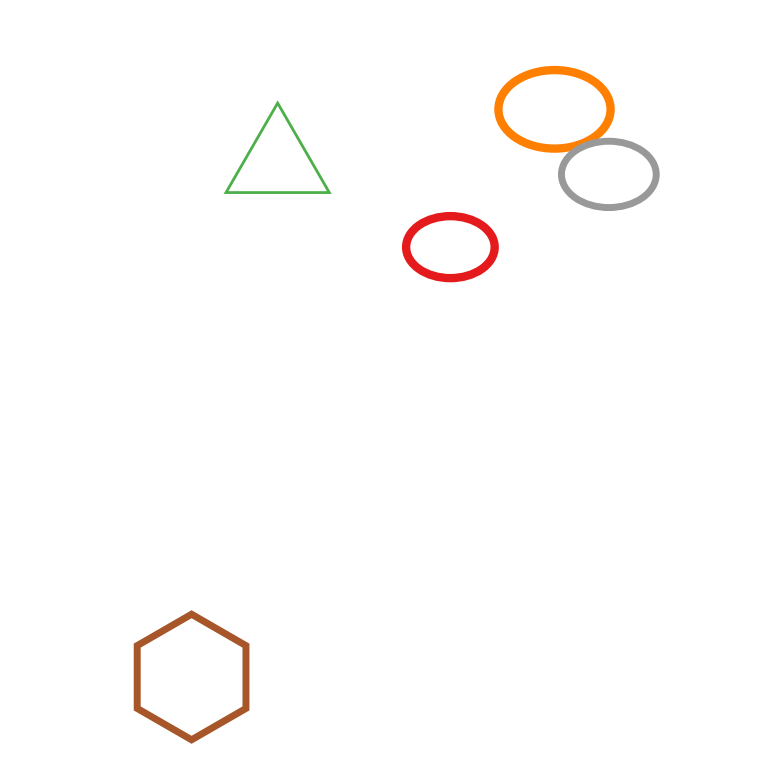[{"shape": "oval", "thickness": 3, "radius": 0.29, "center": [0.585, 0.679]}, {"shape": "triangle", "thickness": 1, "radius": 0.39, "center": [0.361, 0.789]}, {"shape": "oval", "thickness": 3, "radius": 0.36, "center": [0.72, 0.858]}, {"shape": "hexagon", "thickness": 2.5, "radius": 0.41, "center": [0.249, 0.121]}, {"shape": "oval", "thickness": 2.5, "radius": 0.31, "center": [0.791, 0.774]}]